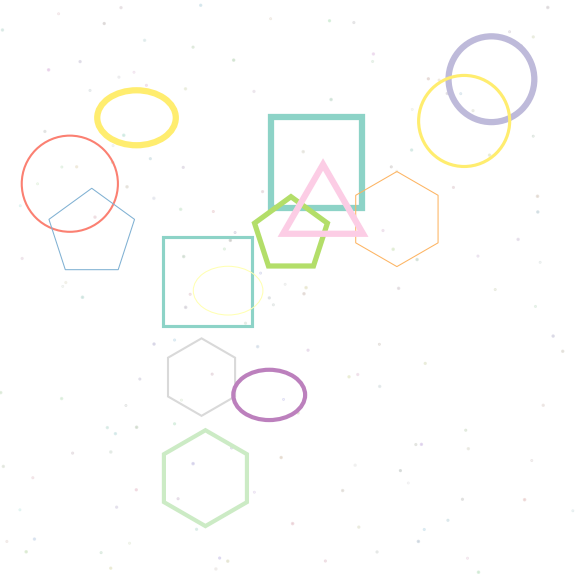[{"shape": "square", "thickness": 3, "radius": 0.39, "center": [0.548, 0.718]}, {"shape": "square", "thickness": 1.5, "radius": 0.38, "center": [0.359, 0.511]}, {"shape": "oval", "thickness": 0.5, "radius": 0.3, "center": [0.395, 0.496]}, {"shape": "circle", "thickness": 3, "radius": 0.37, "center": [0.851, 0.862]}, {"shape": "circle", "thickness": 1, "radius": 0.42, "center": [0.121, 0.681]}, {"shape": "pentagon", "thickness": 0.5, "radius": 0.39, "center": [0.159, 0.595]}, {"shape": "hexagon", "thickness": 0.5, "radius": 0.41, "center": [0.687, 0.62]}, {"shape": "pentagon", "thickness": 2.5, "radius": 0.33, "center": [0.504, 0.592]}, {"shape": "triangle", "thickness": 3, "radius": 0.4, "center": [0.559, 0.634]}, {"shape": "hexagon", "thickness": 1, "radius": 0.34, "center": [0.349, 0.346]}, {"shape": "oval", "thickness": 2, "radius": 0.31, "center": [0.466, 0.315]}, {"shape": "hexagon", "thickness": 2, "radius": 0.41, "center": [0.356, 0.171]}, {"shape": "circle", "thickness": 1.5, "radius": 0.39, "center": [0.804, 0.79]}, {"shape": "oval", "thickness": 3, "radius": 0.34, "center": [0.236, 0.795]}]